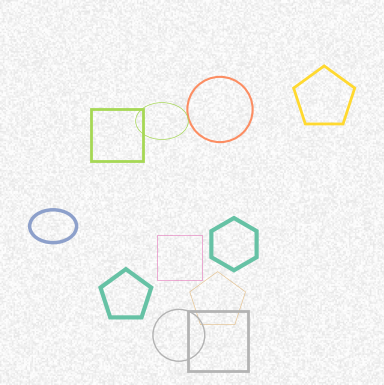[{"shape": "hexagon", "thickness": 3, "radius": 0.34, "center": [0.608, 0.366]}, {"shape": "pentagon", "thickness": 3, "radius": 0.35, "center": [0.327, 0.232]}, {"shape": "circle", "thickness": 1.5, "radius": 0.42, "center": [0.571, 0.716]}, {"shape": "oval", "thickness": 2.5, "radius": 0.3, "center": [0.138, 0.412]}, {"shape": "square", "thickness": 0.5, "radius": 0.29, "center": [0.466, 0.331]}, {"shape": "square", "thickness": 2, "radius": 0.34, "center": [0.304, 0.649]}, {"shape": "oval", "thickness": 0.5, "radius": 0.34, "center": [0.421, 0.686]}, {"shape": "pentagon", "thickness": 2, "radius": 0.42, "center": [0.842, 0.745]}, {"shape": "pentagon", "thickness": 0.5, "radius": 0.38, "center": [0.565, 0.218]}, {"shape": "circle", "thickness": 1, "radius": 0.34, "center": [0.465, 0.129]}, {"shape": "square", "thickness": 2, "radius": 0.39, "center": [0.566, 0.114]}]